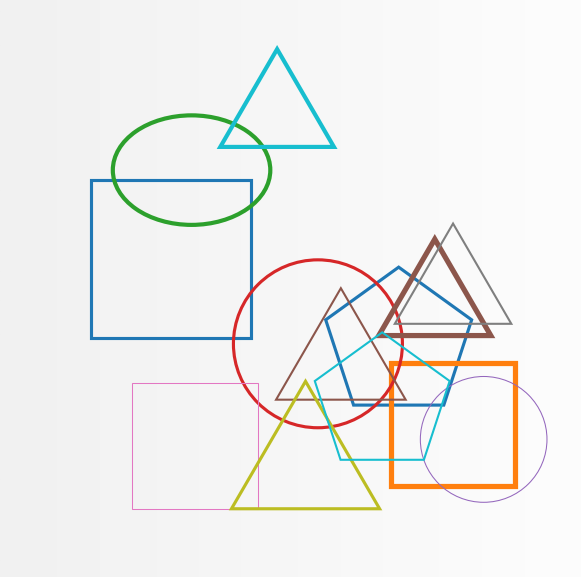[{"shape": "square", "thickness": 1.5, "radius": 0.69, "center": [0.294, 0.551]}, {"shape": "pentagon", "thickness": 1.5, "radius": 0.66, "center": [0.686, 0.404]}, {"shape": "square", "thickness": 2.5, "radius": 0.53, "center": [0.78, 0.264]}, {"shape": "oval", "thickness": 2, "radius": 0.68, "center": [0.33, 0.705]}, {"shape": "circle", "thickness": 1.5, "radius": 0.73, "center": [0.547, 0.404]}, {"shape": "circle", "thickness": 0.5, "radius": 0.54, "center": [0.832, 0.238]}, {"shape": "triangle", "thickness": 1, "radius": 0.64, "center": [0.586, 0.371]}, {"shape": "triangle", "thickness": 2.5, "radius": 0.56, "center": [0.748, 0.474]}, {"shape": "square", "thickness": 0.5, "radius": 0.54, "center": [0.335, 0.227]}, {"shape": "triangle", "thickness": 1, "radius": 0.58, "center": [0.779, 0.496]}, {"shape": "triangle", "thickness": 1.5, "radius": 0.74, "center": [0.526, 0.192]}, {"shape": "triangle", "thickness": 2, "radius": 0.56, "center": [0.477, 0.801]}, {"shape": "pentagon", "thickness": 1, "radius": 0.61, "center": [0.658, 0.302]}]